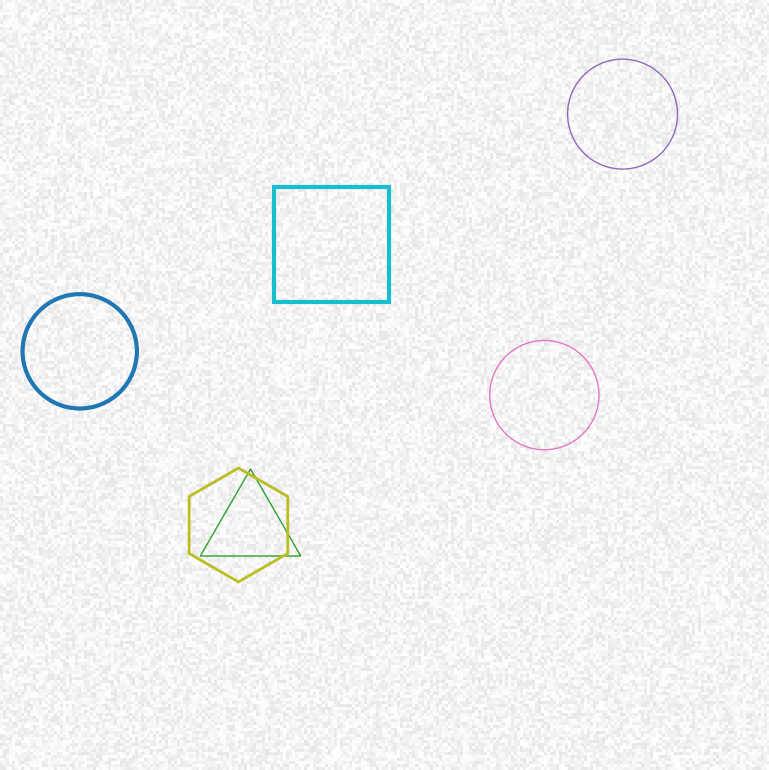[{"shape": "circle", "thickness": 1.5, "radius": 0.37, "center": [0.104, 0.544]}, {"shape": "triangle", "thickness": 0.5, "radius": 0.38, "center": [0.325, 0.316]}, {"shape": "circle", "thickness": 0.5, "radius": 0.36, "center": [0.809, 0.852]}, {"shape": "circle", "thickness": 0.5, "radius": 0.35, "center": [0.707, 0.487]}, {"shape": "hexagon", "thickness": 1, "radius": 0.37, "center": [0.31, 0.318]}, {"shape": "square", "thickness": 1.5, "radius": 0.37, "center": [0.431, 0.683]}]